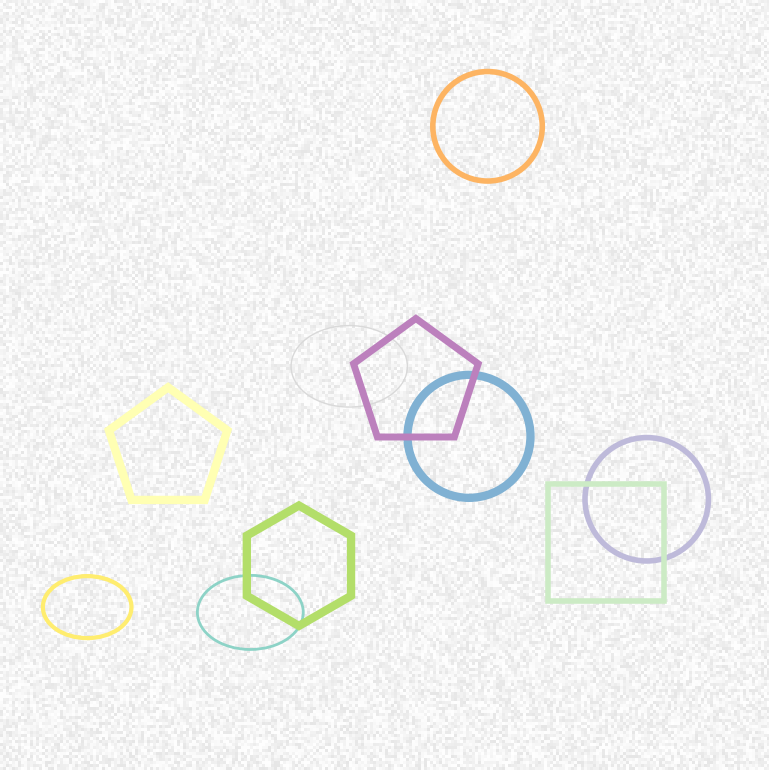[{"shape": "oval", "thickness": 1, "radius": 0.34, "center": [0.325, 0.205]}, {"shape": "pentagon", "thickness": 3, "radius": 0.4, "center": [0.218, 0.416]}, {"shape": "circle", "thickness": 2, "radius": 0.4, "center": [0.84, 0.352]}, {"shape": "circle", "thickness": 3, "radius": 0.4, "center": [0.609, 0.433]}, {"shape": "circle", "thickness": 2, "radius": 0.36, "center": [0.633, 0.836]}, {"shape": "hexagon", "thickness": 3, "radius": 0.39, "center": [0.388, 0.265]}, {"shape": "oval", "thickness": 0.5, "radius": 0.38, "center": [0.454, 0.524]}, {"shape": "pentagon", "thickness": 2.5, "radius": 0.43, "center": [0.54, 0.501]}, {"shape": "square", "thickness": 2, "radius": 0.38, "center": [0.787, 0.295]}, {"shape": "oval", "thickness": 1.5, "radius": 0.29, "center": [0.113, 0.212]}]